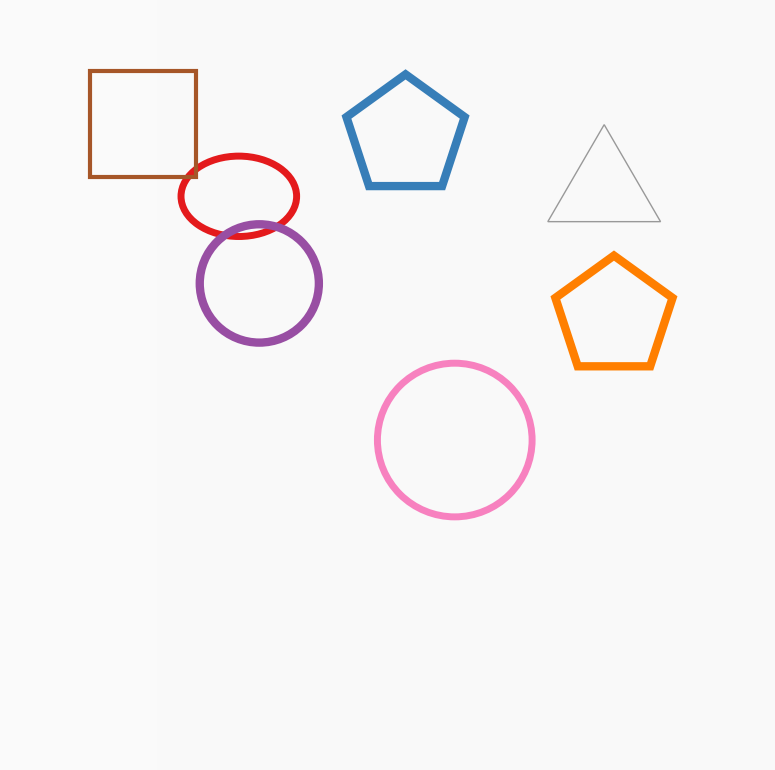[{"shape": "oval", "thickness": 2.5, "radius": 0.37, "center": [0.308, 0.745]}, {"shape": "pentagon", "thickness": 3, "radius": 0.4, "center": [0.523, 0.823]}, {"shape": "circle", "thickness": 3, "radius": 0.38, "center": [0.335, 0.632]}, {"shape": "pentagon", "thickness": 3, "radius": 0.4, "center": [0.792, 0.589]}, {"shape": "square", "thickness": 1.5, "radius": 0.34, "center": [0.184, 0.839]}, {"shape": "circle", "thickness": 2.5, "radius": 0.5, "center": [0.587, 0.429]}, {"shape": "triangle", "thickness": 0.5, "radius": 0.42, "center": [0.78, 0.754]}]